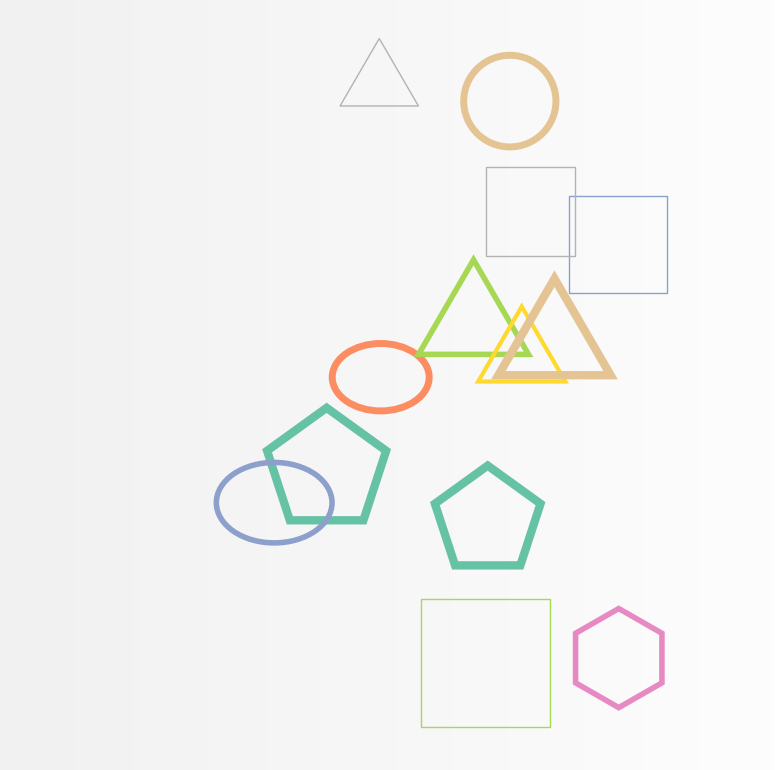[{"shape": "pentagon", "thickness": 3, "radius": 0.36, "center": [0.629, 0.324]}, {"shape": "pentagon", "thickness": 3, "radius": 0.4, "center": [0.421, 0.39]}, {"shape": "oval", "thickness": 2.5, "radius": 0.31, "center": [0.491, 0.51]}, {"shape": "oval", "thickness": 2, "radius": 0.37, "center": [0.354, 0.347]}, {"shape": "square", "thickness": 0.5, "radius": 0.31, "center": [0.797, 0.683]}, {"shape": "hexagon", "thickness": 2, "radius": 0.32, "center": [0.798, 0.145]}, {"shape": "triangle", "thickness": 2, "radius": 0.41, "center": [0.611, 0.581]}, {"shape": "square", "thickness": 0.5, "radius": 0.41, "center": [0.627, 0.139]}, {"shape": "triangle", "thickness": 1.5, "radius": 0.32, "center": [0.673, 0.537]}, {"shape": "circle", "thickness": 2.5, "radius": 0.3, "center": [0.658, 0.869]}, {"shape": "triangle", "thickness": 3, "radius": 0.42, "center": [0.715, 0.555]}, {"shape": "square", "thickness": 0.5, "radius": 0.29, "center": [0.684, 0.725]}, {"shape": "triangle", "thickness": 0.5, "radius": 0.29, "center": [0.489, 0.892]}]